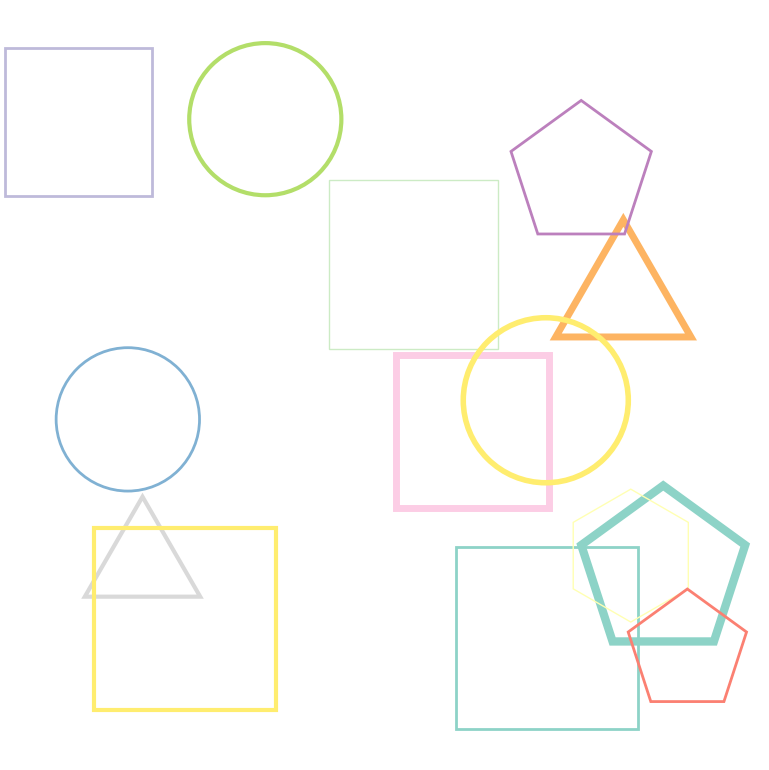[{"shape": "pentagon", "thickness": 3, "radius": 0.56, "center": [0.861, 0.257]}, {"shape": "square", "thickness": 1, "radius": 0.59, "center": [0.71, 0.171]}, {"shape": "hexagon", "thickness": 0.5, "radius": 0.43, "center": [0.819, 0.278]}, {"shape": "square", "thickness": 1, "radius": 0.48, "center": [0.102, 0.842]}, {"shape": "pentagon", "thickness": 1, "radius": 0.4, "center": [0.893, 0.154]}, {"shape": "circle", "thickness": 1, "radius": 0.47, "center": [0.166, 0.455]}, {"shape": "triangle", "thickness": 2.5, "radius": 0.51, "center": [0.81, 0.613]}, {"shape": "circle", "thickness": 1.5, "radius": 0.49, "center": [0.345, 0.845]}, {"shape": "square", "thickness": 2.5, "radius": 0.5, "center": [0.613, 0.44]}, {"shape": "triangle", "thickness": 1.5, "radius": 0.43, "center": [0.185, 0.268]}, {"shape": "pentagon", "thickness": 1, "radius": 0.48, "center": [0.755, 0.774]}, {"shape": "square", "thickness": 0.5, "radius": 0.55, "center": [0.537, 0.657]}, {"shape": "square", "thickness": 1.5, "radius": 0.59, "center": [0.24, 0.196]}, {"shape": "circle", "thickness": 2, "radius": 0.54, "center": [0.709, 0.48]}]